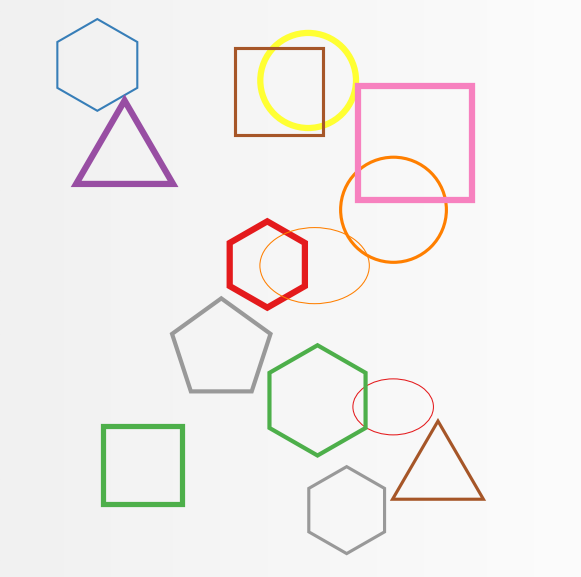[{"shape": "oval", "thickness": 0.5, "radius": 0.35, "center": [0.676, 0.295]}, {"shape": "hexagon", "thickness": 3, "radius": 0.37, "center": [0.46, 0.541]}, {"shape": "hexagon", "thickness": 1, "radius": 0.4, "center": [0.167, 0.887]}, {"shape": "hexagon", "thickness": 2, "radius": 0.48, "center": [0.546, 0.306]}, {"shape": "square", "thickness": 2.5, "radius": 0.34, "center": [0.245, 0.194]}, {"shape": "triangle", "thickness": 3, "radius": 0.48, "center": [0.214, 0.729]}, {"shape": "circle", "thickness": 1.5, "radius": 0.45, "center": [0.677, 0.636]}, {"shape": "oval", "thickness": 0.5, "radius": 0.47, "center": [0.541, 0.539]}, {"shape": "circle", "thickness": 3, "radius": 0.41, "center": [0.53, 0.86]}, {"shape": "square", "thickness": 1.5, "radius": 0.38, "center": [0.48, 0.841]}, {"shape": "triangle", "thickness": 1.5, "radius": 0.45, "center": [0.754, 0.18]}, {"shape": "square", "thickness": 3, "radius": 0.49, "center": [0.714, 0.752]}, {"shape": "pentagon", "thickness": 2, "radius": 0.45, "center": [0.381, 0.393]}, {"shape": "hexagon", "thickness": 1.5, "radius": 0.38, "center": [0.596, 0.116]}]